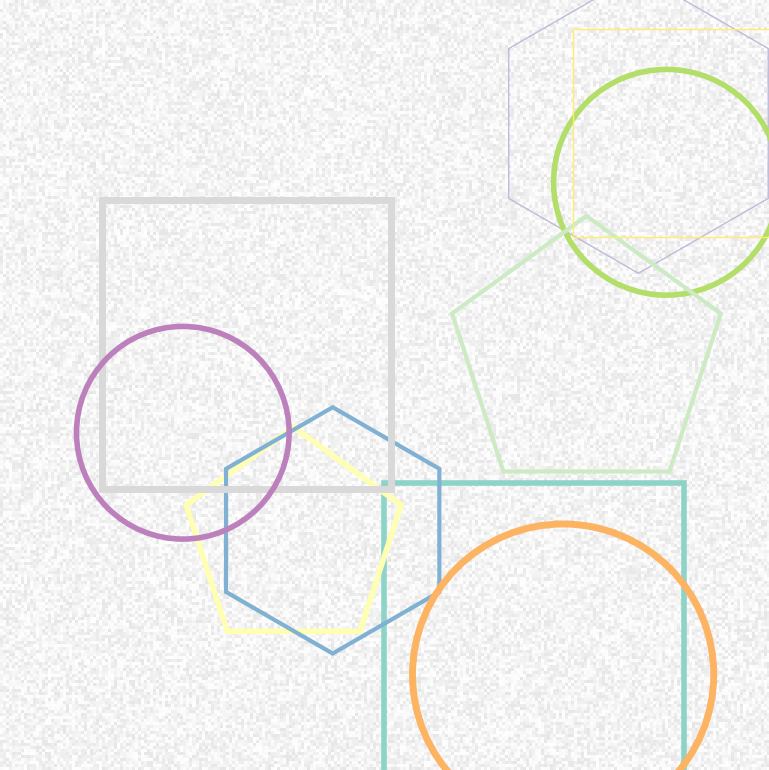[{"shape": "square", "thickness": 2, "radius": 0.97, "center": [0.694, 0.178]}, {"shape": "pentagon", "thickness": 2, "radius": 0.73, "center": [0.381, 0.299]}, {"shape": "hexagon", "thickness": 0.5, "radius": 0.97, "center": [0.829, 0.84]}, {"shape": "hexagon", "thickness": 1.5, "radius": 0.8, "center": [0.432, 0.311]}, {"shape": "circle", "thickness": 2.5, "radius": 0.98, "center": [0.731, 0.124]}, {"shape": "circle", "thickness": 2, "radius": 0.73, "center": [0.865, 0.763]}, {"shape": "square", "thickness": 2.5, "radius": 0.94, "center": [0.32, 0.553]}, {"shape": "circle", "thickness": 2, "radius": 0.69, "center": [0.237, 0.438]}, {"shape": "pentagon", "thickness": 1.5, "radius": 0.92, "center": [0.762, 0.536]}, {"shape": "square", "thickness": 0.5, "radius": 0.67, "center": [0.879, 0.827]}]